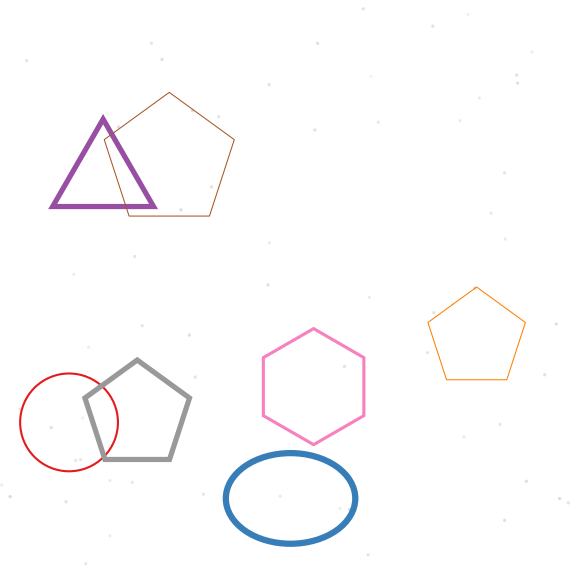[{"shape": "circle", "thickness": 1, "radius": 0.42, "center": [0.12, 0.268]}, {"shape": "oval", "thickness": 3, "radius": 0.56, "center": [0.503, 0.136]}, {"shape": "triangle", "thickness": 2.5, "radius": 0.5, "center": [0.179, 0.692]}, {"shape": "pentagon", "thickness": 0.5, "radius": 0.44, "center": [0.825, 0.413]}, {"shape": "pentagon", "thickness": 0.5, "radius": 0.59, "center": [0.293, 0.721]}, {"shape": "hexagon", "thickness": 1.5, "radius": 0.5, "center": [0.543, 0.33]}, {"shape": "pentagon", "thickness": 2.5, "radius": 0.48, "center": [0.238, 0.281]}]